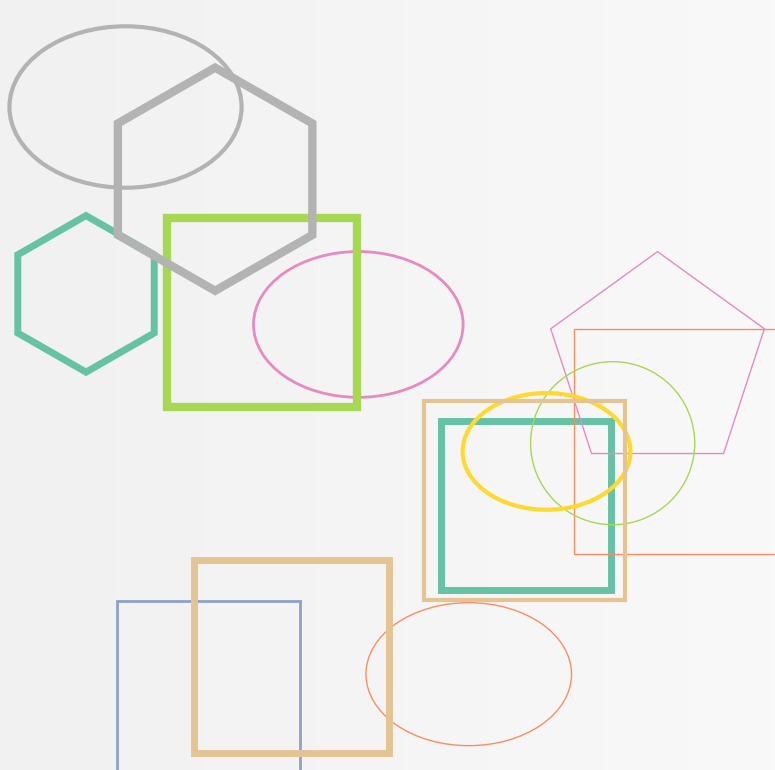[{"shape": "square", "thickness": 2.5, "radius": 0.55, "center": [0.679, 0.344]}, {"shape": "hexagon", "thickness": 2.5, "radius": 0.51, "center": [0.111, 0.618]}, {"shape": "oval", "thickness": 0.5, "radius": 0.66, "center": [0.605, 0.124]}, {"shape": "square", "thickness": 0.5, "radius": 0.73, "center": [0.886, 0.427]}, {"shape": "square", "thickness": 1, "radius": 0.59, "center": [0.269, 0.101]}, {"shape": "pentagon", "thickness": 0.5, "radius": 0.72, "center": [0.848, 0.528]}, {"shape": "oval", "thickness": 1, "radius": 0.68, "center": [0.462, 0.579]}, {"shape": "circle", "thickness": 0.5, "radius": 0.53, "center": [0.791, 0.424]}, {"shape": "square", "thickness": 3, "radius": 0.61, "center": [0.338, 0.594]}, {"shape": "oval", "thickness": 1.5, "radius": 0.54, "center": [0.705, 0.414]}, {"shape": "square", "thickness": 1.5, "radius": 0.65, "center": [0.677, 0.35]}, {"shape": "square", "thickness": 2.5, "radius": 0.63, "center": [0.376, 0.147]}, {"shape": "oval", "thickness": 1.5, "radius": 0.75, "center": [0.162, 0.861]}, {"shape": "hexagon", "thickness": 3, "radius": 0.72, "center": [0.278, 0.767]}]